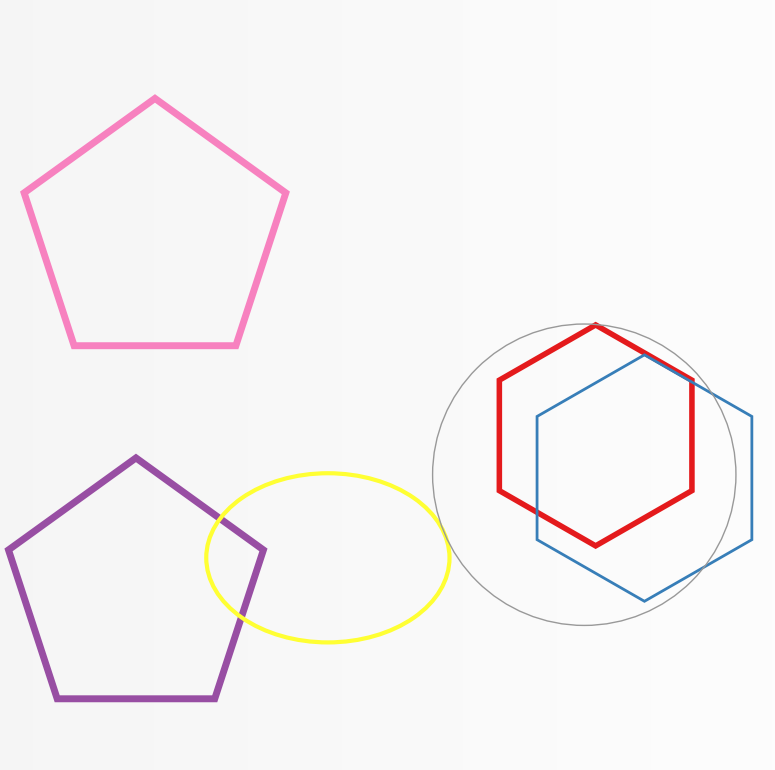[{"shape": "hexagon", "thickness": 2, "radius": 0.72, "center": [0.769, 0.435]}, {"shape": "hexagon", "thickness": 1, "radius": 0.8, "center": [0.832, 0.379]}, {"shape": "pentagon", "thickness": 2.5, "radius": 0.86, "center": [0.175, 0.232]}, {"shape": "oval", "thickness": 1.5, "radius": 0.78, "center": [0.423, 0.276]}, {"shape": "pentagon", "thickness": 2.5, "radius": 0.89, "center": [0.2, 0.695]}, {"shape": "circle", "thickness": 0.5, "radius": 0.98, "center": [0.754, 0.383]}]